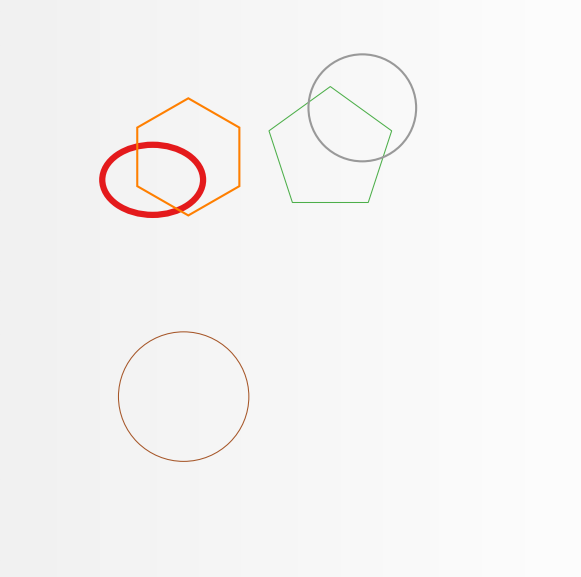[{"shape": "oval", "thickness": 3, "radius": 0.43, "center": [0.263, 0.688]}, {"shape": "pentagon", "thickness": 0.5, "radius": 0.55, "center": [0.568, 0.738]}, {"shape": "hexagon", "thickness": 1, "radius": 0.51, "center": [0.324, 0.728]}, {"shape": "circle", "thickness": 0.5, "radius": 0.56, "center": [0.316, 0.312]}, {"shape": "circle", "thickness": 1, "radius": 0.46, "center": [0.623, 0.812]}]